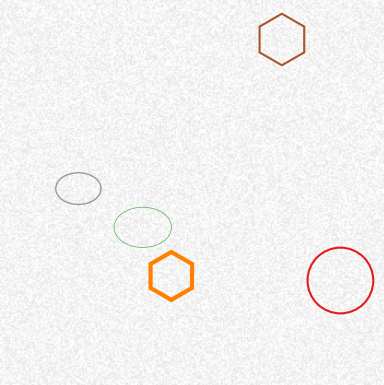[{"shape": "circle", "thickness": 1.5, "radius": 0.43, "center": [0.884, 0.271]}, {"shape": "oval", "thickness": 0.5, "radius": 0.37, "center": [0.371, 0.41]}, {"shape": "hexagon", "thickness": 3, "radius": 0.31, "center": [0.445, 0.283]}, {"shape": "hexagon", "thickness": 1.5, "radius": 0.33, "center": [0.732, 0.897]}, {"shape": "oval", "thickness": 1, "radius": 0.29, "center": [0.204, 0.51]}]